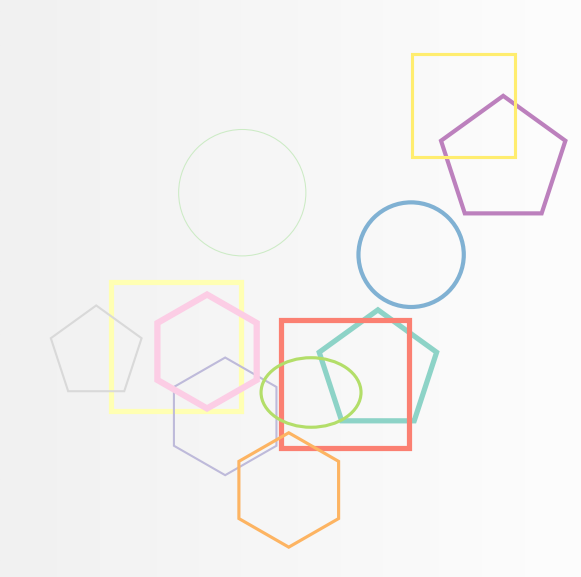[{"shape": "pentagon", "thickness": 2.5, "radius": 0.53, "center": [0.65, 0.356]}, {"shape": "square", "thickness": 2.5, "radius": 0.56, "center": [0.302, 0.399]}, {"shape": "hexagon", "thickness": 1, "radius": 0.51, "center": [0.387, 0.278]}, {"shape": "square", "thickness": 2.5, "radius": 0.55, "center": [0.594, 0.335]}, {"shape": "circle", "thickness": 2, "radius": 0.45, "center": [0.707, 0.558]}, {"shape": "hexagon", "thickness": 1.5, "radius": 0.5, "center": [0.497, 0.151]}, {"shape": "oval", "thickness": 1.5, "radius": 0.43, "center": [0.535, 0.32]}, {"shape": "hexagon", "thickness": 3, "radius": 0.49, "center": [0.356, 0.39]}, {"shape": "pentagon", "thickness": 1, "radius": 0.41, "center": [0.166, 0.388]}, {"shape": "pentagon", "thickness": 2, "radius": 0.56, "center": [0.866, 0.721]}, {"shape": "circle", "thickness": 0.5, "radius": 0.55, "center": [0.417, 0.665]}, {"shape": "square", "thickness": 1.5, "radius": 0.45, "center": [0.797, 0.816]}]